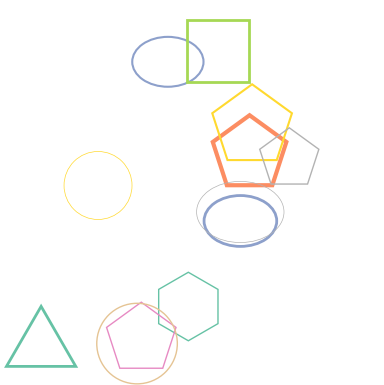[{"shape": "triangle", "thickness": 2, "radius": 0.52, "center": [0.107, 0.1]}, {"shape": "hexagon", "thickness": 1, "radius": 0.44, "center": [0.489, 0.204]}, {"shape": "pentagon", "thickness": 3, "radius": 0.5, "center": [0.648, 0.6]}, {"shape": "oval", "thickness": 2, "radius": 0.47, "center": [0.624, 0.426]}, {"shape": "oval", "thickness": 1.5, "radius": 0.46, "center": [0.436, 0.839]}, {"shape": "pentagon", "thickness": 1, "radius": 0.47, "center": [0.367, 0.12]}, {"shape": "square", "thickness": 2, "radius": 0.4, "center": [0.567, 0.868]}, {"shape": "pentagon", "thickness": 1.5, "radius": 0.54, "center": [0.655, 0.672]}, {"shape": "circle", "thickness": 0.5, "radius": 0.44, "center": [0.255, 0.518]}, {"shape": "circle", "thickness": 1, "radius": 0.52, "center": [0.356, 0.108]}, {"shape": "pentagon", "thickness": 1, "radius": 0.4, "center": [0.751, 0.587]}, {"shape": "oval", "thickness": 0.5, "radius": 0.57, "center": [0.624, 0.449]}]